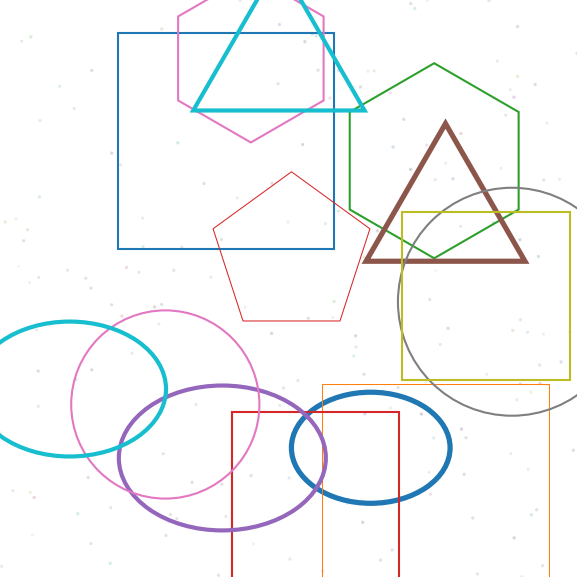[{"shape": "oval", "thickness": 2.5, "radius": 0.69, "center": [0.642, 0.224]}, {"shape": "square", "thickness": 1, "radius": 0.94, "center": [0.391, 0.755]}, {"shape": "square", "thickness": 0.5, "radius": 0.98, "center": [0.754, 0.138]}, {"shape": "hexagon", "thickness": 1, "radius": 0.84, "center": [0.752, 0.721]}, {"shape": "square", "thickness": 1, "radius": 0.72, "center": [0.546, 0.141]}, {"shape": "pentagon", "thickness": 0.5, "radius": 0.71, "center": [0.505, 0.559]}, {"shape": "oval", "thickness": 2, "radius": 0.9, "center": [0.385, 0.206]}, {"shape": "triangle", "thickness": 2.5, "radius": 0.79, "center": [0.771, 0.626]}, {"shape": "hexagon", "thickness": 1, "radius": 0.73, "center": [0.434, 0.898]}, {"shape": "circle", "thickness": 1, "radius": 0.81, "center": [0.286, 0.299]}, {"shape": "circle", "thickness": 1, "radius": 0.99, "center": [0.886, 0.477]}, {"shape": "square", "thickness": 1, "radius": 0.73, "center": [0.841, 0.487]}, {"shape": "triangle", "thickness": 2, "radius": 0.86, "center": [0.483, 0.893]}, {"shape": "oval", "thickness": 2, "radius": 0.83, "center": [0.121, 0.325]}]